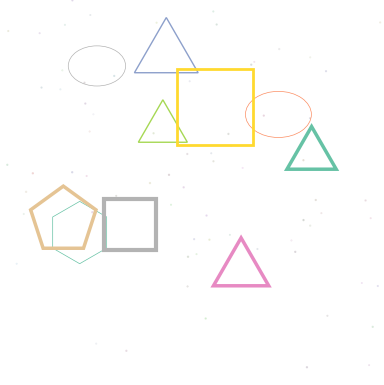[{"shape": "triangle", "thickness": 2.5, "radius": 0.37, "center": [0.809, 0.597]}, {"shape": "hexagon", "thickness": 0.5, "radius": 0.4, "center": [0.207, 0.396]}, {"shape": "oval", "thickness": 0.5, "radius": 0.43, "center": [0.723, 0.703]}, {"shape": "triangle", "thickness": 1, "radius": 0.48, "center": [0.432, 0.859]}, {"shape": "triangle", "thickness": 2.5, "radius": 0.41, "center": [0.626, 0.299]}, {"shape": "triangle", "thickness": 1, "radius": 0.37, "center": [0.423, 0.667]}, {"shape": "square", "thickness": 2, "radius": 0.49, "center": [0.559, 0.722]}, {"shape": "pentagon", "thickness": 2.5, "radius": 0.45, "center": [0.164, 0.427]}, {"shape": "oval", "thickness": 0.5, "radius": 0.37, "center": [0.252, 0.829]}, {"shape": "square", "thickness": 3, "radius": 0.34, "center": [0.337, 0.417]}]